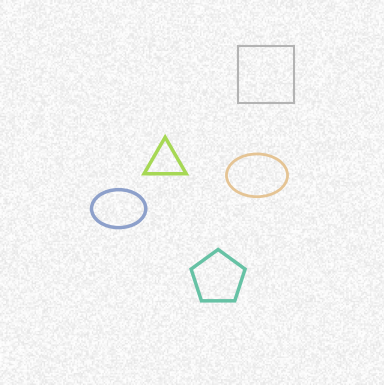[{"shape": "pentagon", "thickness": 2.5, "radius": 0.37, "center": [0.566, 0.278]}, {"shape": "oval", "thickness": 2.5, "radius": 0.35, "center": [0.308, 0.458]}, {"shape": "triangle", "thickness": 2.5, "radius": 0.32, "center": [0.429, 0.58]}, {"shape": "oval", "thickness": 2, "radius": 0.4, "center": [0.668, 0.545]}, {"shape": "square", "thickness": 1.5, "radius": 0.37, "center": [0.691, 0.807]}]